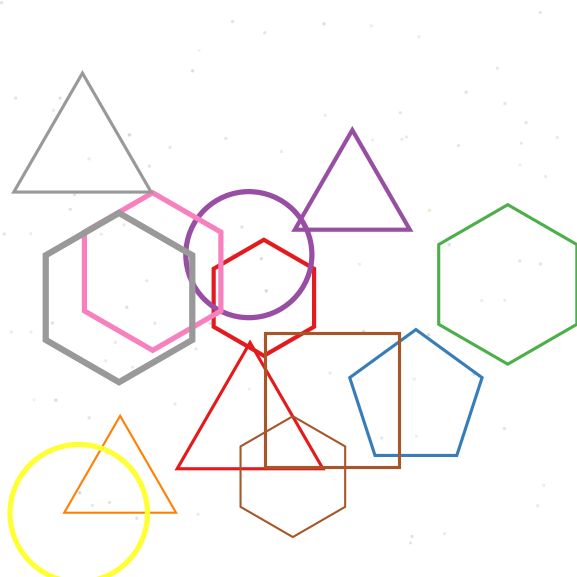[{"shape": "triangle", "thickness": 1.5, "radius": 0.73, "center": [0.433, 0.26]}, {"shape": "hexagon", "thickness": 2, "radius": 0.5, "center": [0.457, 0.484]}, {"shape": "pentagon", "thickness": 1.5, "radius": 0.6, "center": [0.72, 0.308]}, {"shape": "hexagon", "thickness": 1.5, "radius": 0.69, "center": [0.879, 0.507]}, {"shape": "circle", "thickness": 2.5, "radius": 0.55, "center": [0.431, 0.558]}, {"shape": "triangle", "thickness": 2, "radius": 0.58, "center": [0.61, 0.659]}, {"shape": "triangle", "thickness": 1, "radius": 0.56, "center": [0.208, 0.167]}, {"shape": "circle", "thickness": 2.5, "radius": 0.6, "center": [0.136, 0.11]}, {"shape": "hexagon", "thickness": 1, "radius": 0.52, "center": [0.507, 0.174]}, {"shape": "square", "thickness": 1.5, "radius": 0.58, "center": [0.575, 0.307]}, {"shape": "hexagon", "thickness": 2.5, "radius": 0.68, "center": [0.264, 0.529]}, {"shape": "hexagon", "thickness": 3, "radius": 0.73, "center": [0.206, 0.484]}, {"shape": "triangle", "thickness": 1.5, "radius": 0.69, "center": [0.143, 0.735]}]